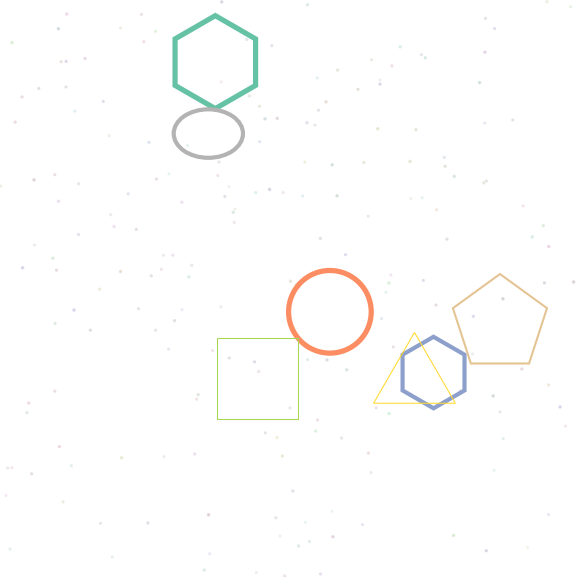[{"shape": "hexagon", "thickness": 2.5, "radius": 0.4, "center": [0.373, 0.892]}, {"shape": "circle", "thickness": 2.5, "radius": 0.36, "center": [0.571, 0.459]}, {"shape": "hexagon", "thickness": 2, "radius": 0.31, "center": [0.751, 0.354]}, {"shape": "square", "thickness": 0.5, "radius": 0.35, "center": [0.446, 0.343]}, {"shape": "triangle", "thickness": 0.5, "radius": 0.41, "center": [0.718, 0.342]}, {"shape": "pentagon", "thickness": 1, "radius": 0.43, "center": [0.866, 0.439]}, {"shape": "oval", "thickness": 2, "radius": 0.3, "center": [0.361, 0.768]}]